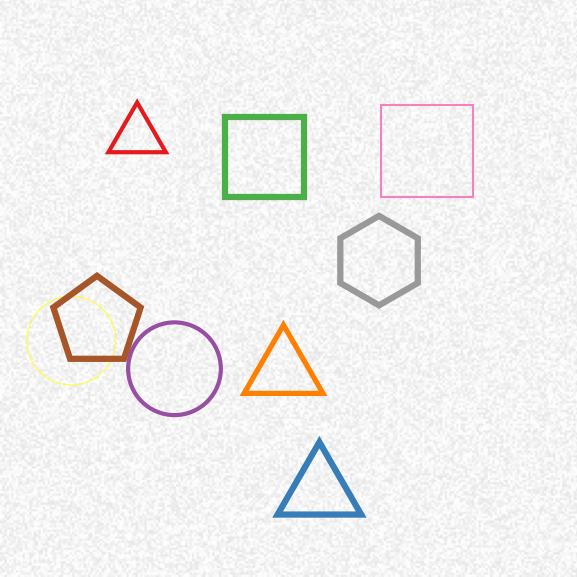[{"shape": "triangle", "thickness": 2, "radius": 0.29, "center": [0.237, 0.764]}, {"shape": "triangle", "thickness": 3, "radius": 0.42, "center": [0.553, 0.15]}, {"shape": "square", "thickness": 3, "radius": 0.34, "center": [0.458, 0.727]}, {"shape": "circle", "thickness": 2, "radius": 0.4, "center": [0.302, 0.361]}, {"shape": "triangle", "thickness": 2.5, "radius": 0.39, "center": [0.491, 0.357]}, {"shape": "circle", "thickness": 0.5, "radius": 0.38, "center": [0.123, 0.409]}, {"shape": "pentagon", "thickness": 3, "radius": 0.4, "center": [0.168, 0.442]}, {"shape": "square", "thickness": 1, "radius": 0.4, "center": [0.74, 0.737]}, {"shape": "hexagon", "thickness": 3, "radius": 0.39, "center": [0.656, 0.548]}]